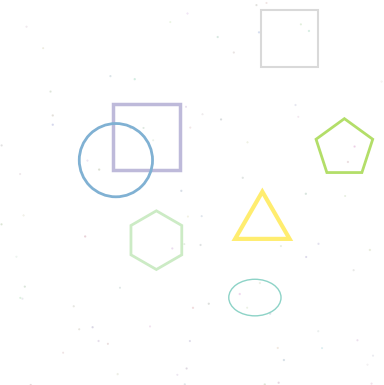[{"shape": "oval", "thickness": 1, "radius": 0.34, "center": [0.662, 0.227]}, {"shape": "square", "thickness": 2.5, "radius": 0.43, "center": [0.38, 0.644]}, {"shape": "circle", "thickness": 2, "radius": 0.48, "center": [0.301, 0.584]}, {"shape": "pentagon", "thickness": 2, "radius": 0.39, "center": [0.895, 0.614]}, {"shape": "square", "thickness": 1.5, "radius": 0.37, "center": [0.752, 0.9]}, {"shape": "hexagon", "thickness": 2, "radius": 0.38, "center": [0.406, 0.376]}, {"shape": "triangle", "thickness": 3, "radius": 0.41, "center": [0.681, 0.42]}]